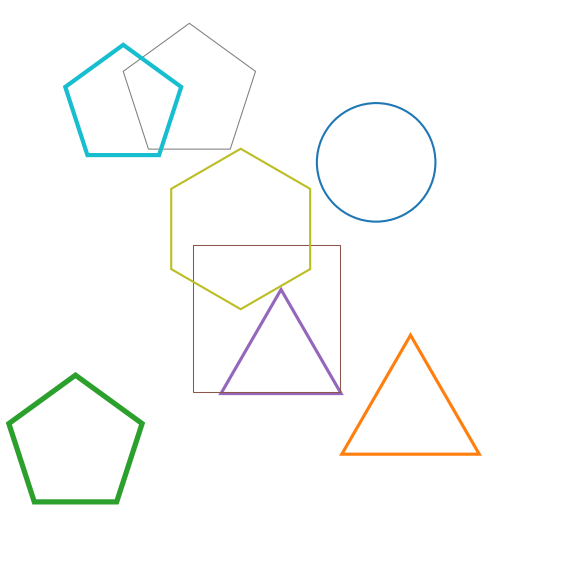[{"shape": "circle", "thickness": 1, "radius": 0.51, "center": [0.651, 0.718]}, {"shape": "triangle", "thickness": 1.5, "radius": 0.69, "center": [0.711, 0.281]}, {"shape": "pentagon", "thickness": 2.5, "radius": 0.61, "center": [0.131, 0.228]}, {"shape": "triangle", "thickness": 1.5, "radius": 0.6, "center": [0.487, 0.378]}, {"shape": "square", "thickness": 0.5, "radius": 0.64, "center": [0.462, 0.448]}, {"shape": "pentagon", "thickness": 0.5, "radius": 0.6, "center": [0.328, 0.838]}, {"shape": "hexagon", "thickness": 1, "radius": 0.69, "center": [0.417, 0.603]}, {"shape": "pentagon", "thickness": 2, "radius": 0.53, "center": [0.213, 0.816]}]